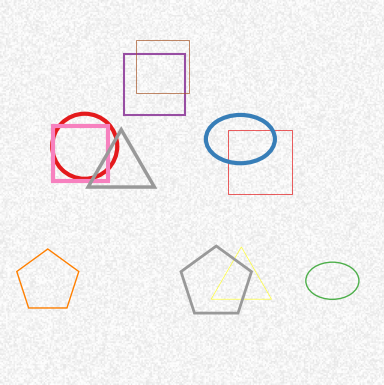[{"shape": "circle", "thickness": 3, "radius": 0.42, "center": [0.22, 0.62]}, {"shape": "square", "thickness": 0.5, "radius": 0.42, "center": [0.674, 0.58]}, {"shape": "oval", "thickness": 3, "radius": 0.45, "center": [0.624, 0.639]}, {"shape": "oval", "thickness": 1, "radius": 0.34, "center": [0.863, 0.271]}, {"shape": "square", "thickness": 1.5, "radius": 0.4, "center": [0.402, 0.78]}, {"shape": "pentagon", "thickness": 1, "radius": 0.42, "center": [0.124, 0.269]}, {"shape": "triangle", "thickness": 0.5, "radius": 0.45, "center": [0.627, 0.268]}, {"shape": "square", "thickness": 0.5, "radius": 0.34, "center": [0.421, 0.826]}, {"shape": "square", "thickness": 3, "radius": 0.36, "center": [0.209, 0.601]}, {"shape": "pentagon", "thickness": 2, "radius": 0.48, "center": [0.562, 0.265]}, {"shape": "triangle", "thickness": 2.5, "radius": 0.5, "center": [0.315, 0.564]}]